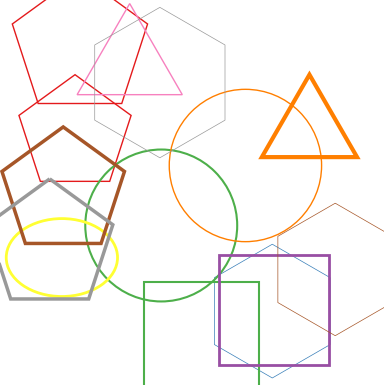[{"shape": "pentagon", "thickness": 1, "radius": 0.77, "center": [0.195, 0.653]}, {"shape": "pentagon", "thickness": 1, "radius": 0.92, "center": [0.208, 0.881]}, {"shape": "hexagon", "thickness": 0.5, "radius": 0.87, "center": [0.707, 0.192]}, {"shape": "square", "thickness": 1.5, "radius": 0.75, "center": [0.523, 0.116]}, {"shape": "circle", "thickness": 1.5, "radius": 0.99, "center": [0.419, 0.414]}, {"shape": "square", "thickness": 2, "radius": 0.71, "center": [0.711, 0.195]}, {"shape": "triangle", "thickness": 3, "radius": 0.71, "center": [0.804, 0.663]}, {"shape": "circle", "thickness": 1, "radius": 0.99, "center": [0.637, 0.57]}, {"shape": "oval", "thickness": 2, "radius": 0.72, "center": [0.161, 0.331]}, {"shape": "pentagon", "thickness": 2.5, "radius": 0.84, "center": [0.164, 0.503]}, {"shape": "hexagon", "thickness": 0.5, "radius": 0.86, "center": [0.871, 0.3]}, {"shape": "triangle", "thickness": 1, "radius": 0.79, "center": [0.337, 0.833]}, {"shape": "pentagon", "thickness": 2.5, "radius": 0.86, "center": [0.129, 0.363]}, {"shape": "hexagon", "thickness": 0.5, "radius": 0.98, "center": [0.415, 0.786]}]